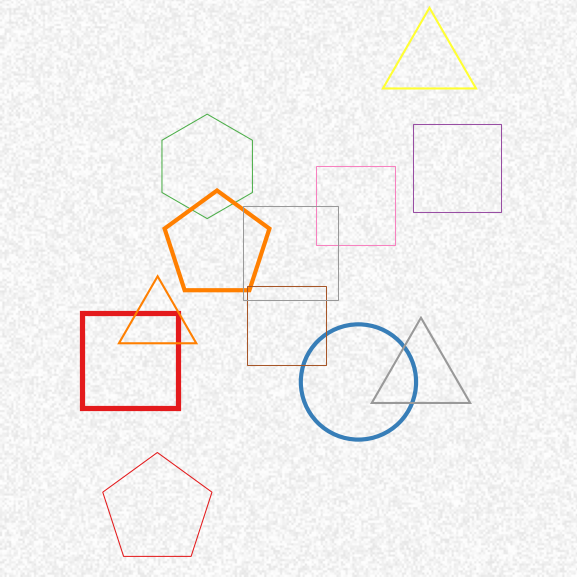[{"shape": "pentagon", "thickness": 0.5, "radius": 0.5, "center": [0.272, 0.116]}, {"shape": "square", "thickness": 2.5, "radius": 0.41, "center": [0.225, 0.375]}, {"shape": "circle", "thickness": 2, "radius": 0.5, "center": [0.621, 0.338]}, {"shape": "hexagon", "thickness": 0.5, "radius": 0.45, "center": [0.359, 0.711]}, {"shape": "square", "thickness": 0.5, "radius": 0.38, "center": [0.792, 0.708]}, {"shape": "triangle", "thickness": 1, "radius": 0.39, "center": [0.273, 0.443]}, {"shape": "pentagon", "thickness": 2, "radius": 0.48, "center": [0.376, 0.574]}, {"shape": "triangle", "thickness": 1, "radius": 0.47, "center": [0.744, 0.892]}, {"shape": "square", "thickness": 0.5, "radius": 0.34, "center": [0.496, 0.436]}, {"shape": "square", "thickness": 0.5, "radius": 0.34, "center": [0.615, 0.644]}, {"shape": "triangle", "thickness": 1, "radius": 0.49, "center": [0.729, 0.351]}, {"shape": "square", "thickness": 0.5, "radius": 0.41, "center": [0.503, 0.561]}]